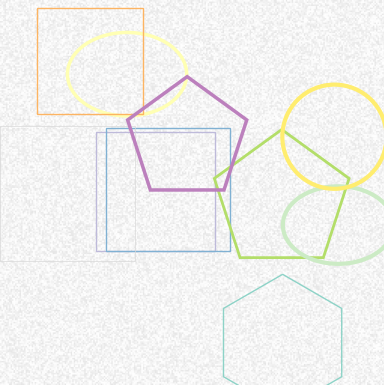[{"shape": "hexagon", "thickness": 1, "radius": 0.89, "center": [0.734, 0.11]}, {"shape": "oval", "thickness": 2.5, "radius": 0.77, "center": [0.33, 0.807]}, {"shape": "square", "thickness": 1, "radius": 0.77, "center": [0.405, 0.502]}, {"shape": "square", "thickness": 1, "radius": 0.8, "center": [0.436, 0.507]}, {"shape": "square", "thickness": 1, "radius": 0.69, "center": [0.234, 0.842]}, {"shape": "pentagon", "thickness": 2, "radius": 0.92, "center": [0.732, 0.48]}, {"shape": "square", "thickness": 0.5, "radius": 0.88, "center": [0.176, 0.497]}, {"shape": "pentagon", "thickness": 2.5, "radius": 0.81, "center": [0.486, 0.638]}, {"shape": "oval", "thickness": 3, "radius": 0.72, "center": [0.879, 0.415]}, {"shape": "circle", "thickness": 3, "radius": 0.68, "center": [0.869, 0.645]}]